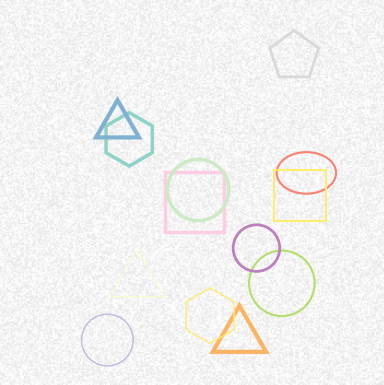[{"shape": "hexagon", "thickness": 2.5, "radius": 0.35, "center": [0.336, 0.638]}, {"shape": "triangle", "thickness": 0.5, "radius": 0.41, "center": [0.357, 0.27]}, {"shape": "circle", "thickness": 1, "radius": 0.34, "center": [0.279, 0.117]}, {"shape": "oval", "thickness": 1.5, "radius": 0.39, "center": [0.796, 0.551]}, {"shape": "triangle", "thickness": 3, "radius": 0.32, "center": [0.305, 0.675]}, {"shape": "triangle", "thickness": 3, "radius": 0.4, "center": [0.622, 0.126]}, {"shape": "circle", "thickness": 1.5, "radius": 0.43, "center": [0.732, 0.264]}, {"shape": "square", "thickness": 2.5, "radius": 0.39, "center": [0.506, 0.475]}, {"shape": "pentagon", "thickness": 2, "radius": 0.33, "center": [0.764, 0.854]}, {"shape": "circle", "thickness": 2, "radius": 0.3, "center": [0.666, 0.356]}, {"shape": "circle", "thickness": 2.5, "radius": 0.4, "center": [0.515, 0.507]}, {"shape": "square", "thickness": 1.5, "radius": 0.34, "center": [0.779, 0.492]}, {"shape": "hexagon", "thickness": 1, "radius": 0.36, "center": [0.546, 0.18]}]